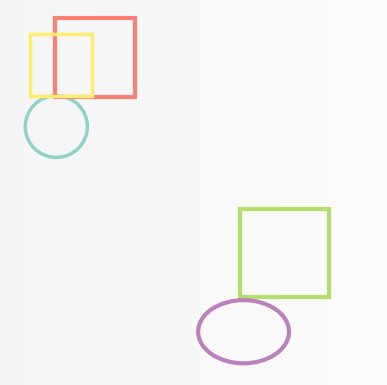[{"shape": "circle", "thickness": 2.5, "radius": 0.4, "center": [0.145, 0.671]}, {"shape": "square", "thickness": 3, "radius": 0.52, "center": [0.246, 0.851]}, {"shape": "square", "thickness": 3, "radius": 0.57, "center": [0.734, 0.344]}, {"shape": "oval", "thickness": 3, "radius": 0.59, "center": [0.629, 0.138]}, {"shape": "square", "thickness": 2.5, "radius": 0.4, "center": [0.157, 0.83]}]